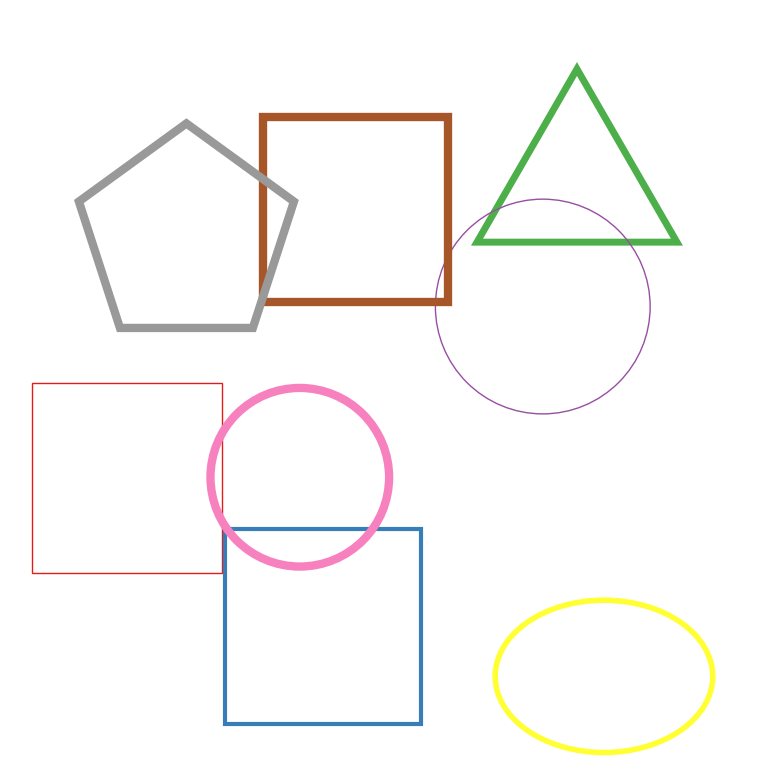[{"shape": "square", "thickness": 0.5, "radius": 0.61, "center": [0.165, 0.379]}, {"shape": "square", "thickness": 1.5, "radius": 0.63, "center": [0.419, 0.186]}, {"shape": "triangle", "thickness": 2.5, "radius": 0.75, "center": [0.749, 0.76]}, {"shape": "circle", "thickness": 0.5, "radius": 0.7, "center": [0.705, 0.602]}, {"shape": "oval", "thickness": 2, "radius": 0.71, "center": [0.784, 0.122]}, {"shape": "square", "thickness": 3, "radius": 0.6, "center": [0.462, 0.728]}, {"shape": "circle", "thickness": 3, "radius": 0.58, "center": [0.389, 0.38]}, {"shape": "pentagon", "thickness": 3, "radius": 0.73, "center": [0.242, 0.693]}]